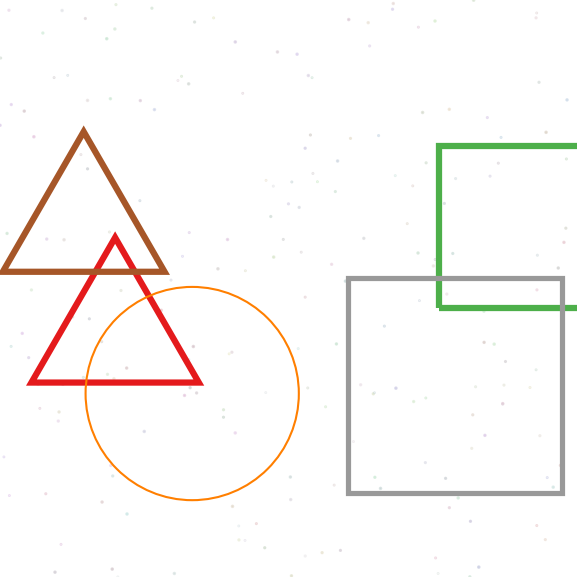[{"shape": "triangle", "thickness": 3, "radius": 0.84, "center": [0.199, 0.42]}, {"shape": "square", "thickness": 3, "radius": 0.7, "center": [0.9, 0.607]}, {"shape": "circle", "thickness": 1, "radius": 0.92, "center": [0.333, 0.318]}, {"shape": "triangle", "thickness": 3, "radius": 0.81, "center": [0.145, 0.609]}, {"shape": "square", "thickness": 2.5, "radius": 0.93, "center": [0.788, 0.332]}]